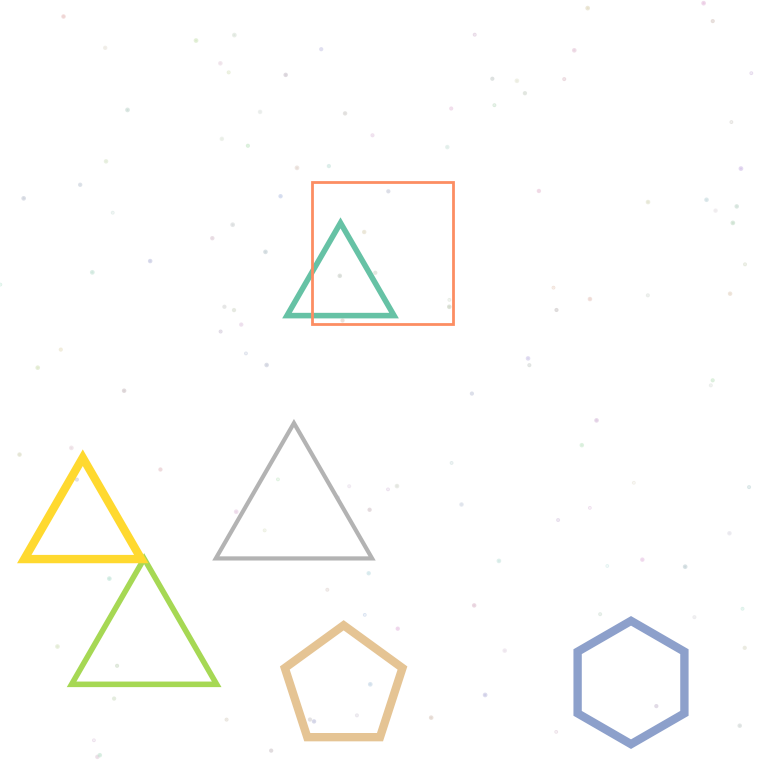[{"shape": "triangle", "thickness": 2, "radius": 0.4, "center": [0.442, 0.63]}, {"shape": "square", "thickness": 1, "radius": 0.46, "center": [0.497, 0.672]}, {"shape": "hexagon", "thickness": 3, "radius": 0.4, "center": [0.819, 0.114]}, {"shape": "triangle", "thickness": 2, "radius": 0.54, "center": [0.187, 0.166]}, {"shape": "triangle", "thickness": 3, "radius": 0.44, "center": [0.108, 0.318]}, {"shape": "pentagon", "thickness": 3, "radius": 0.4, "center": [0.446, 0.108]}, {"shape": "triangle", "thickness": 1.5, "radius": 0.59, "center": [0.382, 0.333]}]